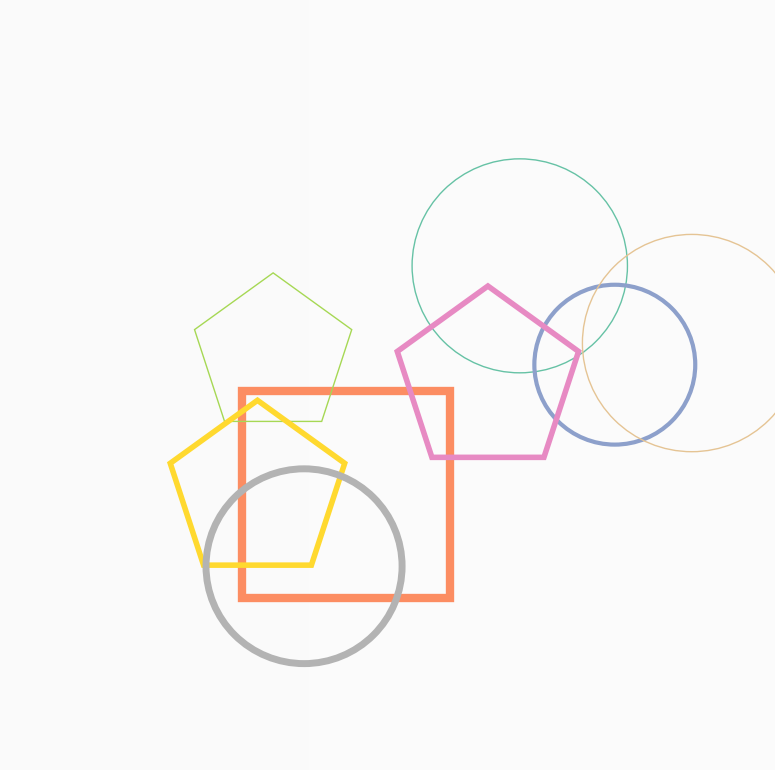[{"shape": "circle", "thickness": 0.5, "radius": 0.69, "center": [0.671, 0.655]}, {"shape": "square", "thickness": 3, "radius": 0.67, "center": [0.446, 0.358]}, {"shape": "circle", "thickness": 1.5, "radius": 0.52, "center": [0.793, 0.526]}, {"shape": "pentagon", "thickness": 2, "radius": 0.61, "center": [0.63, 0.506]}, {"shape": "pentagon", "thickness": 0.5, "radius": 0.53, "center": [0.352, 0.539]}, {"shape": "pentagon", "thickness": 2, "radius": 0.59, "center": [0.332, 0.362]}, {"shape": "circle", "thickness": 0.5, "radius": 0.71, "center": [0.893, 0.554]}, {"shape": "circle", "thickness": 2.5, "radius": 0.63, "center": [0.392, 0.265]}]